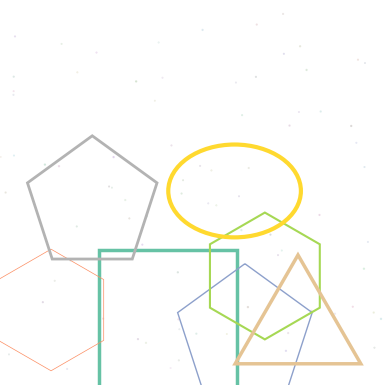[{"shape": "square", "thickness": 2.5, "radius": 0.9, "center": [0.436, 0.17]}, {"shape": "hexagon", "thickness": 0.5, "radius": 0.79, "center": [0.133, 0.195]}, {"shape": "pentagon", "thickness": 1, "radius": 0.92, "center": [0.636, 0.131]}, {"shape": "hexagon", "thickness": 1.5, "radius": 0.82, "center": [0.688, 0.283]}, {"shape": "oval", "thickness": 3, "radius": 0.86, "center": [0.609, 0.504]}, {"shape": "triangle", "thickness": 2.5, "radius": 0.94, "center": [0.774, 0.149]}, {"shape": "pentagon", "thickness": 2, "radius": 0.88, "center": [0.24, 0.47]}]